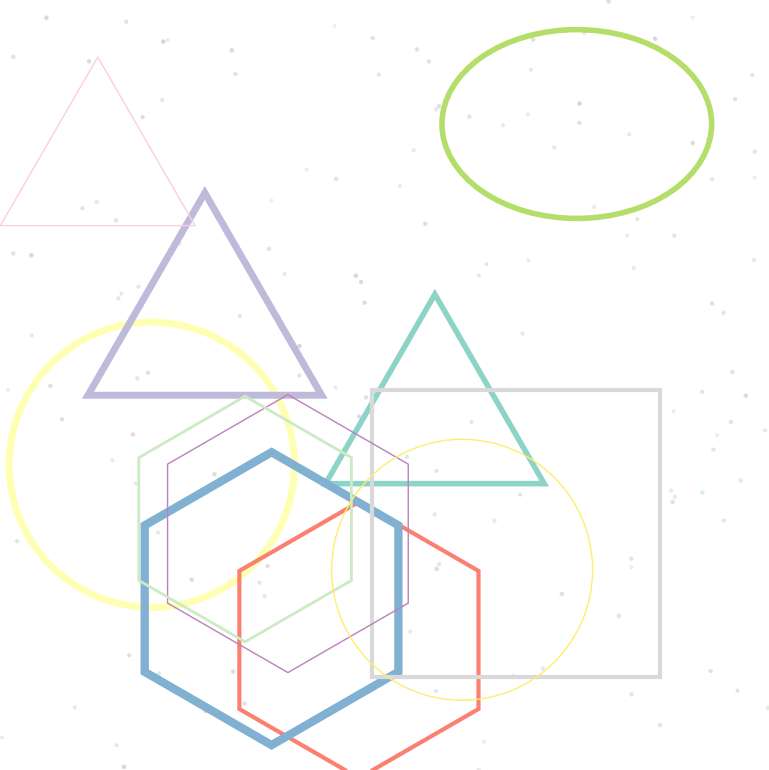[{"shape": "triangle", "thickness": 2, "radius": 0.82, "center": [0.565, 0.454]}, {"shape": "circle", "thickness": 2.5, "radius": 0.93, "center": [0.197, 0.396]}, {"shape": "triangle", "thickness": 2.5, "radius": 0.88, "center": [0.266, 0.574]}, {"shape": "hexagon", "thickness": 1.5, "radius": 0.9, "center": [0.466, 0.169]}, {"shape": "hexagon", "thickness": 3, "radius": 0.95, "center": [0.353, 0.223]}, {"shape": "oval", "thickness": 2, "radius": 0.88, "center": [0.749, 0.839]}, {"shape": "triangle", "thickness": 0.5, "radius": 0.73, "center": [0.127, 0.78]}, {"shape": "square", "thickness": 1.5, "radius": 0.93, "center": [0.67, 0.307]}, {"shape": "hexagon", "thickness": 0.5, "radius": 0.9, "center": [0.374, 0.307]}, {"shape": "hexagon", "thickness": 1, "radius": 0.8, "center": [0.318, 0.326]}, {"shape": "circle", "thickness": 0.5, "radius": 0.85, "center": [0.6, 0.26]}]